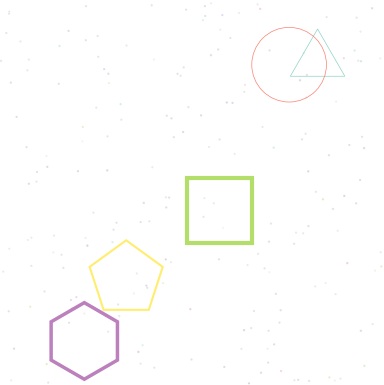[{"shape": "triangle", "thickness": 0.5, "radius": 0.41, "center": [0.825, 0.843]}, {"shape": "circle", "thickness": 0.5, "radius": 0.48, "center": [0.751, 0.832]}, {"shape": "square", "thickness": 3, "radius": 0.42, "center": [0.57, 0.454]}, {"shape": "hexagon", "thickness": 2.5, "radius": 0.5, "center": [0.219, 0.114]}, {"shape": "pentagon", "thickness": 1.5, "radius": 0.5, "center": [0.328, 0.276]}]